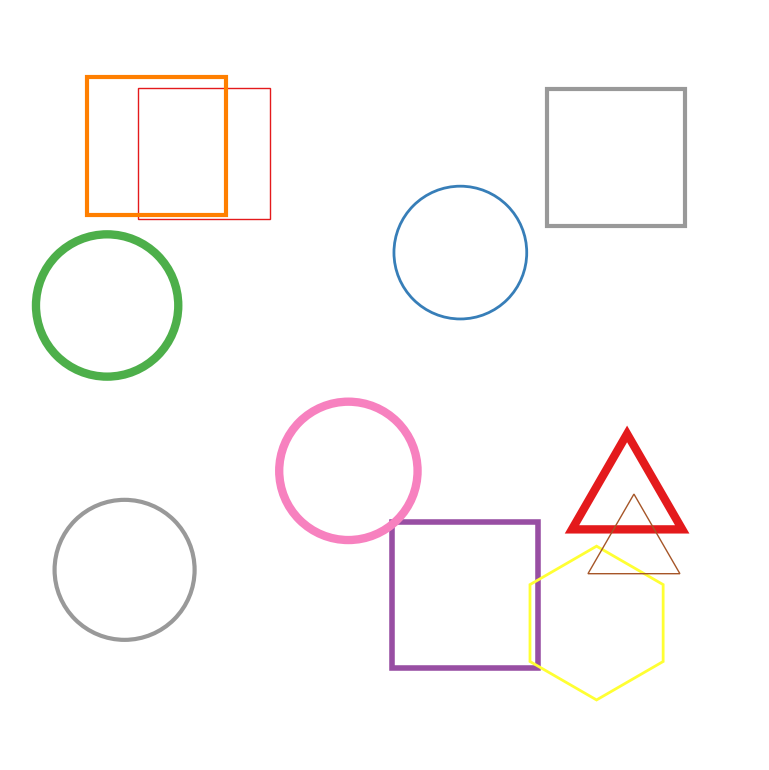[{"shape": "triangle", "thickness": 3, "radius": 0.41, "center": [0.814, 0.354]}, {"shape": "square", "thickness": 0.5, "radius": 0.43, "center": [0.265, 0.801]}, {"shape": "circle", "thickness": 1, "radius": 0.43, "center": [0.598, 0.672]}, {"shape": "circle", "thickness": 3, "radius": 0.46, "center": [0.139, 0.603]}, {"shape": "square", "thickness": 2, "radius": 0.47, "center": [0.604, 0.227]}, {"shape": "square", "thickness": 1.5, "radius": 0.45, "center": [0.203, 0.81]}, {"shape": "hexagon", "thickness": 1, "radius": 0.5, "center": [0.775, 0.191]}, {"shape": "triangle", "thickness": 0.5, "radius": 0.34, "center": [0.823, 0.289]}, {"shape": "circle", "thickness": 3, "radius": 0.45, "center": [0.452, 0.388]}, {"shape": "square", "thickness": 1.5, "radius": 0.45, "center": [0.8, 0.796]}, {"shape": "circle", "thickness": 1.5, "radius": 0.45, "center": [0.162, 0.26]}]